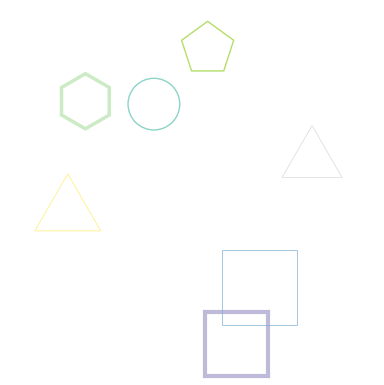[{"shape": "circle", "thickness": 1, "radius": 0.34, "center": [0.4, 0.73]}, {"shape": "square", "thickness": 3, "radius": 0.41, "center": [0.614, 0.106]}, {"shape": "square", "thickness": 0.5, "radius": 0.49, "center": [0.674, 0.254]}, {"shape": "pentagon", "thickness": 1, "radius": 0.36, "center": [0.539, 0.873]}, {"shape": "triangle", "thickness": 0.5, "radius": 0.45, "center": [0.811, 0.584]}, {"shape": "hexagon", "thickness": 2.5, "radius": 0.36, "center": [0.222, 0.737]}, {"shape": "triangle", "thickness": 0.5, "radius": 0.49, "center": [0.176, 0.45]}]